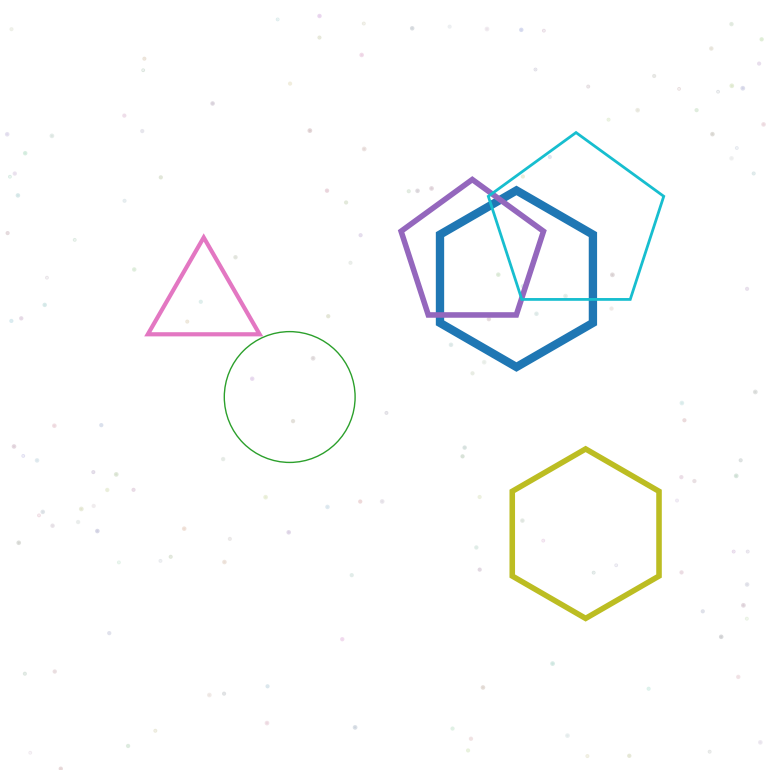[{"shape": "hexagon", "thickness": 3, "radius": 0.57, "center": [0.671, 0.638]}, {"shape": "circle", "thickness": 0.5, "radius": 0.42, "center": [0.376, 0.484]}, {"shape": "pentagon", "thickness": 2, "radius": 0.49, "center": [0.613, 0.67]}, {"shape": "triangle", "thickness": 1.5, "radius": 0.42, "center": [0.265, 0.608]}, {"shape": "hexagon", "thickness": 2, "radius": 0.55, "center": [0.761, 0.307]}, {"shape": "pentagon", "thickness": 1, "radius": 0.6, "center": [0.748, 0.708]}]